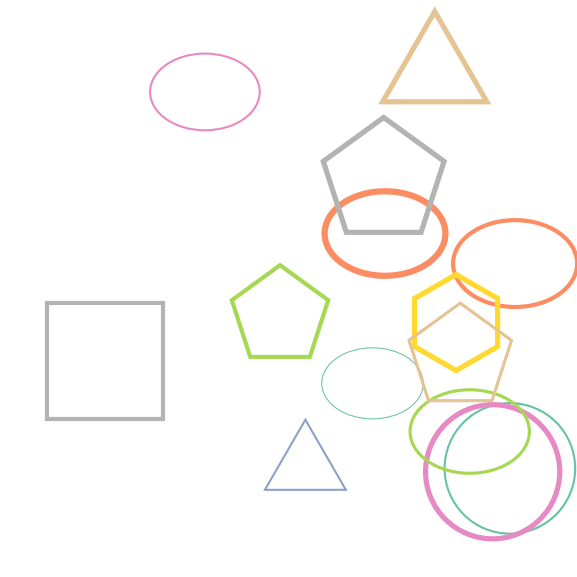[{"shape": "circle", "thickness": 1, "radius": 0.57, "center": [0.883, 0.188]}, {"shape": "oval", "thickness": 0.5, "radius": 0.44, "center": [0.645, 0.335]}, {"shape": "oval", "thickness": 2, "radius": 0.54, "center": [0.892, 0.543]}, {"shape": "oval", "thickness": 3, "radius": 0.52, "center": [0.667, 0.595]}, {"shape": "triangle", "thickness": 1, "radius": 0.4, "center": [0.529, 0.191]}, {"shape": "oval", "thickness": 1, "radius": 0.47, "center": [0.355, 0.84]}, {"shape": "circle", "thickness": 2.5, "radius": 0.58, "center": [0.853, 0.182]}, {"shape": "oval", "thickness": 1.5, "radius": 0.52, "center": [0.813, 0.252]}, {"shape": "pentagon", "thickness": 2, "radius": 0.44, "center": [0.485, 0.452]}, {"shape": "hexagon", "thickness": 2.5, "radius": 0.42, "center": [0.79, 0.441]}, {"shape": "triangle", "thickness": 2.5, "radius": 0.52, "center": [0.753, 0.875]}, {"shape": "pentagon", "thickness": 1.5, "radius": 0.47, "center": [0.797, 0.381]}, {"shape": "pentagon", "thickness": 2.5, "radius": 0.55, "center": [0.664, 0.686]}, {"shape": "square", "thickness": 2, "radius": 0.5, "center": [0.182, 0.374]}]